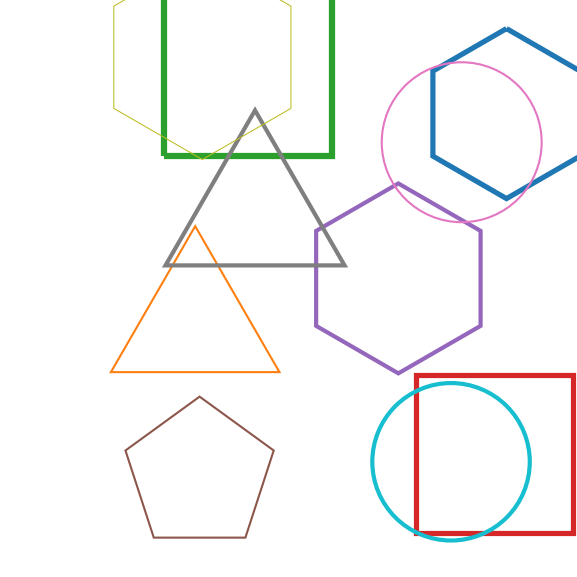[{"shape": "hexagon", "thickness": 2.5, "radius": 0.74, "center": [0.877, 0.802]}, {"shape": "triangle", "thickness": 1, "radius": 0.84, "center": [0.338, 0.439]}, {"shape": "square", "thickness": 3, "radius": 0.73, "center": [0.429, 0.874]}, {"shape": "square", "thickness": 2.5, "radius": 0.68, "center": [0.856, 0.213]}, {"shape": "hexagon", "thickness": 2, "radius": 0.82, "center": [0.69, 0.517]}, {"shape": "pentagon", "thickness": 1, "radius": 0.67, "center": [0.346, 0.177]}, {"shape": "circle", "thickness": 1, "radius": 0.69, "center": [0.799, 0.753]}, {"shape": "triangle", "thickness": 2, "radius": 0.89, "center": [0.442, 0.629]}, {"shape": "hexagon", "thickness": 0.5, "radius": 0.89, "center": [0.35, 0.9]}, {"shape": "circle", "thickness": 2, "radius": 0.68, "center": [0.781, 0.2]}]